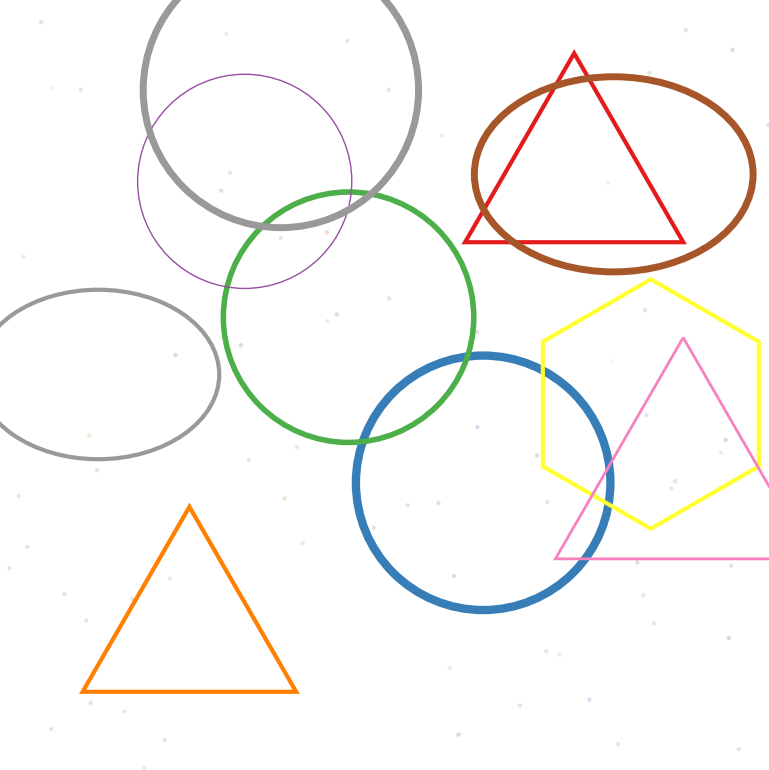[{"shape": "triangle", "thickness": 1.5, "radius": 0.82, "center": [0.746, 0.767]}, {"shape": "circle", "thickness": 3, "radius": 0.83, "center": [0.627, 0.373]}, {"shape": "circle", "thickness": 2, "radius": 0.81, "center": [0.453, 0.588]}, {"shape": "circle", "thickness": 0.5, "radius": 0.7, "center": [0.318, 0.764]}, {"shape": "triangle", "thickness": 1.5, "radius": 0.8, "center": [0.246, 0.182]}, {"shape": "hexagon", "thickness": 1.5, "radius": 0.81, "center": [0.845, 0.475]}, {"shape": "oval", "thickness": 2.5, "radius": 0.91, "center": [0.797, 0.774]}, {"shape": "triangle", "thickness": 1, "radius": 0.96, "center": [0.887, 0.37]}, {"shape": "oval", "thickness": 1.5, "radius": 0.79, "center": [0.128, 0.514]}, {"shape": "circle", "thickness": 2.5, "radius": 0.89, "center": [0.365, 0.883]}]